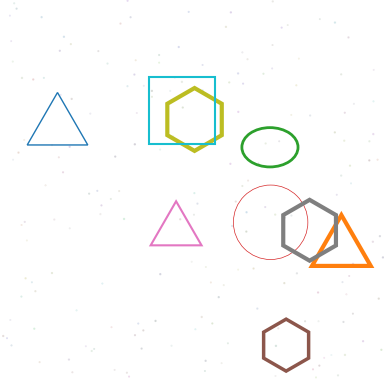[{"shape": "triangle", "thickness": 1, "radius": 0.45, "center": [0.149, 0.669]}, {"shape": "triangle", "thickness": 3, "radius": 0.44, "center": [0.887, 0.353]}, {"shape": "oval", "thickness": 2, "radius": 0.36, "center": [0.701, 0.617]}, {"shape": "circle", "thickness": 0.5, "radius": 0.48, "center": [0.703, 0.423]}, {"shape": "hexagon", "thickness": 2.5, "radius": 0.34, "center": [0.743, 0.104]}, {"shape": "triangle", "thickness": 1.5, "radius": 0.38, "center": [0.457, 0.401]}, {"shape": "hexagon", "thickness": 3, "radius": 0.4, "center": [0.804, 0.402]}, {"shape": "hexagon", "thickness": 3, "radius": 0.41, "center": [0.505, 0.69]}, {"shape": "square", "thickness": 1.5, "radius": 0.43, "center": [0.473, 0.713]}]